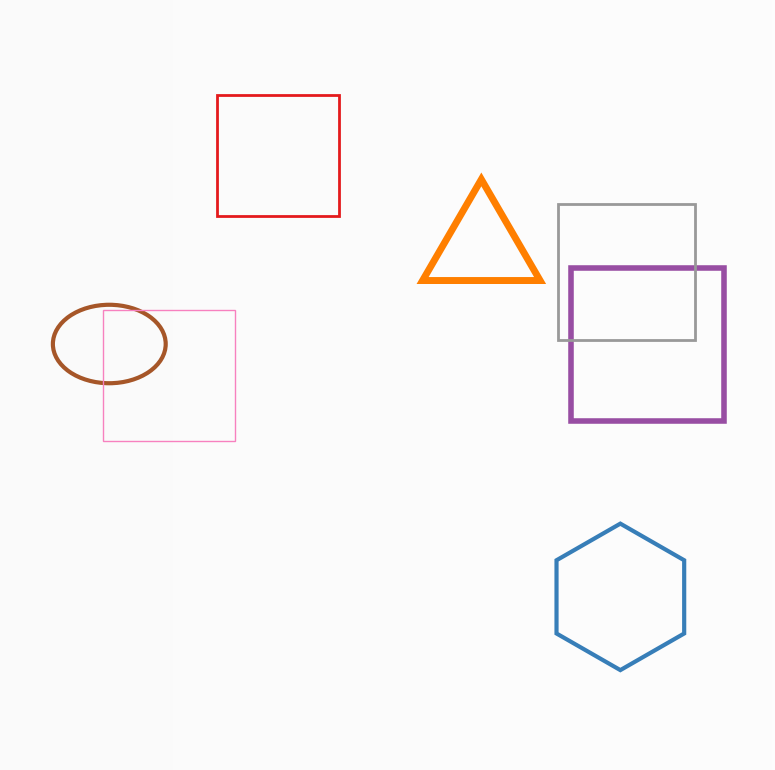[{"shape": "square", "thickness": 1, "radius": 0.4, "center": [0.359, 0.798]}, {"shape": "hexagon", "thickness": 1.5, "radius": 0.48, "center": [0.8, 0.225]}, {"shape": "square", "thickness": 2, "radius": 0.5, "center": [0.835, 0.553]}, {"shape": "triangle", "thickness": 2.5, "radius": 0.44, "center": [0.621, 0.679]}, {"shape": "oval", "thickness": 1.5, "radius": 0.36, "center": [0.141, 0.553]}, {"shape": "square", "thickness": 0.5, "radius": 0.42, "center": [0.218, 0.512]}, {"shape": "square", "thickness": 1, "radius": 0.44, "center": [0.808, 0.647]}]